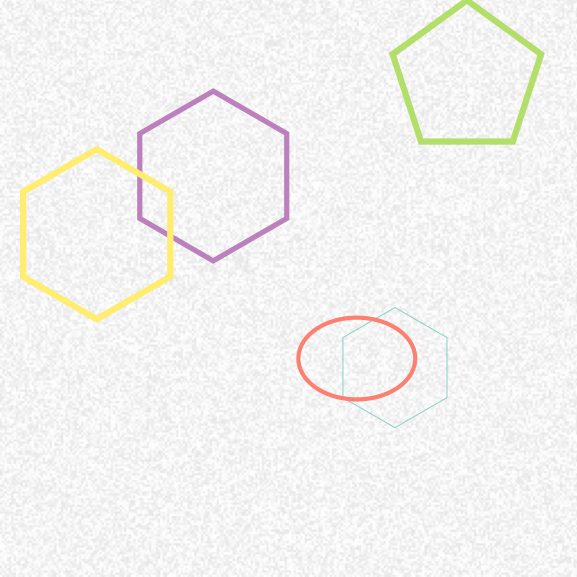[{"shape": "hexagon", "thickness": 0.5, "radius": 0.52, "center": [0.684, 0.363]}, {"shape": "oval", "thickness": 2, "radius": 0.51, "center": [0.618, 0.378]}, {"shape": "pentagon", "thickness": 3, "radius": 0.68, "center": [0.808, 0.863]}, {"shape": "hexagon", "thickness": 2.5, "radius": 0.73, "center": [0.369, 0.694]}, {"shape": "hexagon", "thickness": 3, "radius": 0.74, "center": [0.167, 0.594]}]